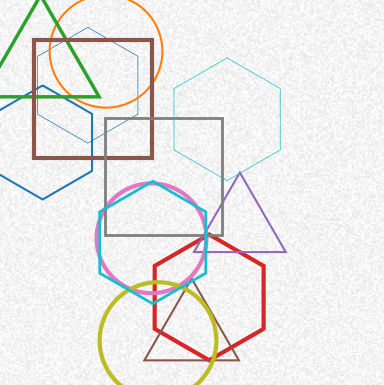[{"shape": "hexagon", "thickness": 0.5, "radius": 0.75, "center": [0.228, 0.779]}, {"shape": "hexagon", "thickness": 1.5, "radius": 0.74, "center": [0.111, 0.63]}, {"shape": "circle", "thickness": 1.5, "radius": 0.73, "center": [0.275, 0.867]}, {"shape": "triangle", "thickness": 2.5, "radius": 0.88, "center": [0.105, 0.836]}, {"shape": "hexagon", "thickness": 3, "radius": 0.82, "center": [0.543, 0.228]}, {"shape": "triangle", "thickness": 1.5, "radius": 0.69, "center": [0.623, 0.414]}, {"shape": "triangle", "thickness": 1.5, "radius": 0.71, "center": [0.498, 0.135]}, {"shape": "square", "thickness": 3, "radius": 0.77, "center": [0.242, 0.743]}, {"shape": "circle", "thickness": 3, "radius": 0.71, "center": [0.394, 0.381]}, {"shape": "square", "thickness": 2, "radius": 0.76, "center": [0.424, 0.541]}, {"shape": "circle", "thickness": 3, "radius": 0.76, "center": [0.41, 0.115]}, {"shape": "hexagon", "thickness": 2, "radius": 0.8, "center": [0.397, 0.37]}, {"shape": "hexagon", "thickness": 0.5, "radius": 0.8, "center": [0.59, 0.69]}]